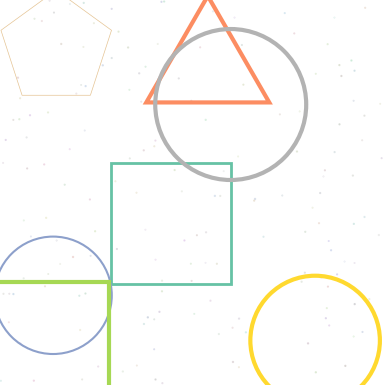[{"shape": "square", "thickness": 2, "radius": 0.78, "center": [0.445, 0.419]}, {"shape": "triangle", "thickness": 3, "radius": 0.92, "center": [0.54, 0.826]}, {"shape": "circle", "thickness": 1.5, "radius": 0.76, "center": [0.138, 0.233]}, {"shape": "square", "thickness": 3, "radius": 0.74, "center": [0.135, 0.119]}, {"shape": "circle", "thickness": 3, "radius": 0.84, "center": [0.818, 0.116]}, {"shape": "pentagon", "thickness": 0.5, "radius": 0.75, "center": [0.146, 0.875]}, {"shape": "circle", "thickness": 3, "radius": 0.98, "center": [0.599, 0.729]}]